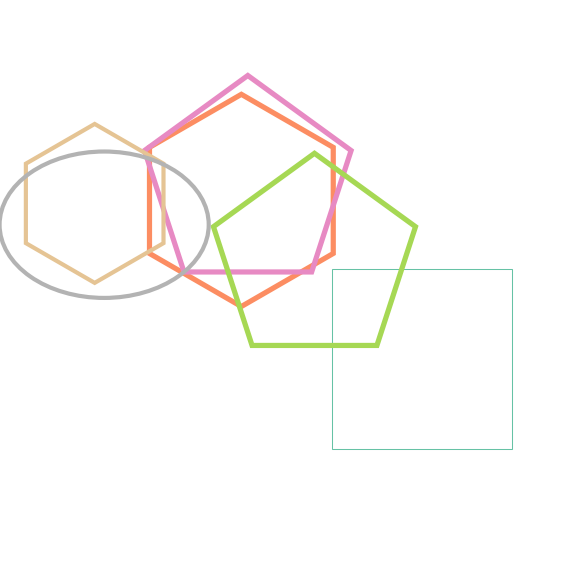[{"shape": "square", "thickness": 0.5, "radius": 0.78, "center": [0.731, 0.378]}, {"shape": "hexagon", "thickness": 2.5, "radius": 0.92, "center": [0.418, 0.652]}, {"shape": "pentagon", "thickness": 2.5, "radius": 0.94, "center": [0.429, 0.68]}, {"shape": "pentagon", "thickness": 2.5, "radius": 0.92, "center": [0.545, 0.55]}, {"shape": "hexagon", "thickness": 2, "radius": 0.69, "center": [0.164, 0.647]}, {"shape": "oval", "thickness": 2, "radius": 0.91, "center": [0.18, 0.61]}]